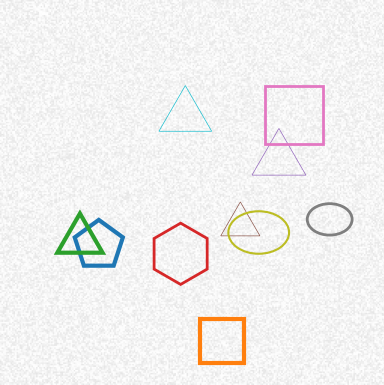[{"shape": "pentagon", "thickness": 3, "radius": 0.33, "center": [0.257, 0.363]}, {"shape": "square", "thickness": 3, "radius": 0.29, "center": [0.577, 0.114]}, {"shape": "triangle", "thickness": 3, "radius": 0.34, "center": [0.208, 0.378]}, {"shape": "hexagon", "thickness": 2, "radius": 0.4, "center": [0.469, 0.341]}, {"shape": "triangle", "thickness": 0.5, "radius": 0.4, "center": [0.724, 0.586]}, {"shape": "triangle", "thickness": 0.5, "radius": 0.29, "center": [0.624, 0.417]}, {"shape": "square", "thickness": 2, "radius": 0.38, "center": [0.763, 0.701]}, {"shape": "oval", "thickness": 2, "radius": 0.29, "center": [0.856, 0.43]}, {"shape": "oval", "thickness": 1.5, "radius": 0.39, "center": [0.672, 0.396]}, {"shape": "triangle", "thickness": 0.5, "radius": 0.4, "center": [0.481, 0.699]}]